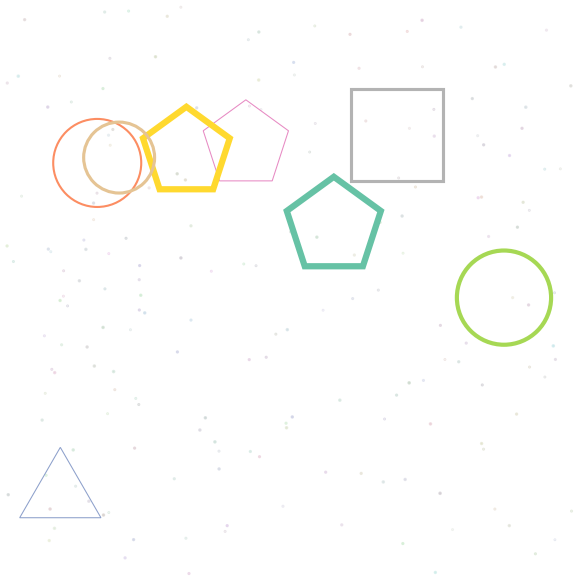[{"shape": "pentagon", "thickness": 3, "radius": 0.43, "center": [0.578, 0.607]}, {"shape": "circle", "thickness": 1, "radius": 0.38, "center": [0.168, 0.717]}, {"shape": "triangle", "thickness": 0.5, "radius": 0.41, "center": [0.104, 0.143]}, {"shape": "pentagon", "thickness": 0.5, "radius": 0.39, "center": [0.426, 0.749]}, {"shape": "circle", "thickness": 2, "radius": 0.41, "center": [0.873, 0.484]}, {"shape": "pentagon", "thickness": 3, "radius": 0.39, "center": [0.323, 0.735]}, {"shape": "circle", "thickness": 1.5, "radius": 0.31, "center": [0.206, 0.726]}, {"shape": "square", "thickness": 1.5, "radius": 0.4, "center": [0.688, 0.766]}]